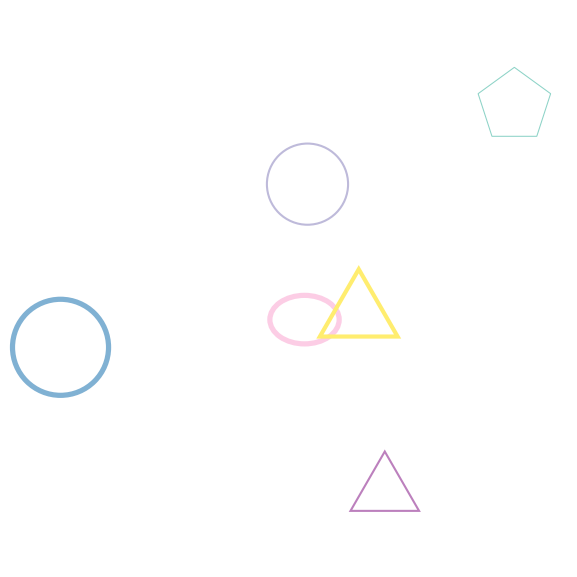[{"shape": "pentagon", "thickness": 0.5, "radius": 0.33, "center": [0.891, 0.817]}, {"shape": "circle", "thickness": 1, "radius": 0.35, "center": [0.532, 0.68]}, {"shape": "circle", "thickness": 2.5, "radius": 0.42, "center": [0.105, 0.398]}, {"shape": "oval", "thickness": 2.5, "radius": 0.3, "center": [0.527, 0.446]}, {"shape": "triangle", "thickness": 1, "radius": 0.34, "center": [0.666, 0.149]}, {"shape": "triangle", "thickness": 2, "radius": 0.39, "center": [0.621, 0.455]}]